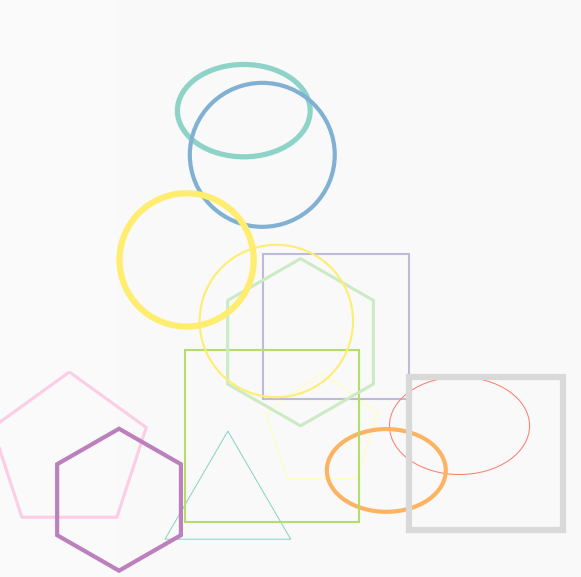[{"shape": "oval", "thickness": 2.5, "radius": 0.57, "center": [0.419, 0.808]}, {"shape": "triangle", "thickness": 0.5, "radius": 0.62, "center": [0.392, 0.128]}, {"shape": "pentagon", "thickness": 0.5, "radius": 0.51, "center": [0.554, 0.252]}, {"shape": "square", "thickness": 1, "radius": 0.63, "center": [0.577, 0.434]}, {"shape": "oval", "thickness": 0.5, "radius": 0.6, "center": [0.791, 0.262]}, {"shape": "circle", "thickness": 2, "radius": 0.62, "center": [0.451, 0.731]}, {"shape": "oval", "thickness": 2, "radius": 0.51, "center": [0.665, 0.185]}, {"shape": "square", "thickness": 1, "radius": 0.74, "center": [0.468, 0.244]}, {"shape": "pentagon", "thickness": 1.5, "radius": 0.7, "center": [0.119, 0.216]}, {"shape": "square", "thickness": 3, "radius": 0.66, "center": [0.836, 0.214]}, {"shape": "hexagon", "thickness": 2, "radius": 0.61, "center": [0.205, 0.134]}, {"shape": "hexagon", "thickness": 1.5, "radius": 0.72, "center": [0.517, 0.407]}, {"shape": "circle", "thickness": 3, "radius": 0.58, "center": [0.321, 0.549]}, {"shape": "circle", "thickness": 1, "radius": 0.66, "center": [0.475, 0.443]}]